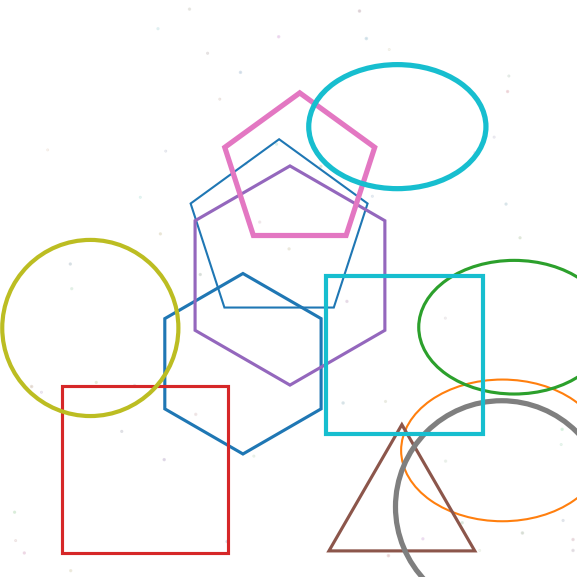[{"shape": "hexagon", "thickness": 1.5, "radius": 0.78, "center": [0.421, 0.369]}, {"shape": "pentagon", "thickness": 1, "radius": 0.81, "center": [0.483, 0.597]}, {"shape": "oval", "thickness": 1, "radius": 0.88, "center": [0.87, 0.219]}, {"shape": "oval", "thickness": 1.5, "radius": 0.83, "center": [0.89, 0.433]}, {"shape": "square", "thickness": 1.5, "radius": 0.72, "center": [0.251, 0.186]}, {"shape": "hexagon", "thickness": 1.5, "radius": 0.95, "center": [0.502, 0.522]}, {"shape": "triangle", "thickness": 1.5, "radius": 0.73, "center": [0.696, 0.118]}, {"shape": "pentagon", "thickness": 2.5, "radius": 0.68, "center": [0.519, 0.702]}, {"shape": "circle", "thickness": 2.5, "radius": 0.92, "center": [0.869, 0.121]}, {"shape": "circle", "thickness": 2, "radius": 0.76, "center": [0.156, 0.431]}, {"shape": "square", "thickness": 2, "radius": 0.68, "center": [0.7, 0.385]}, {"shape": "oval", "thickness": 2.5, "radius": 0.77, "center": [0.688, 0.78]}]